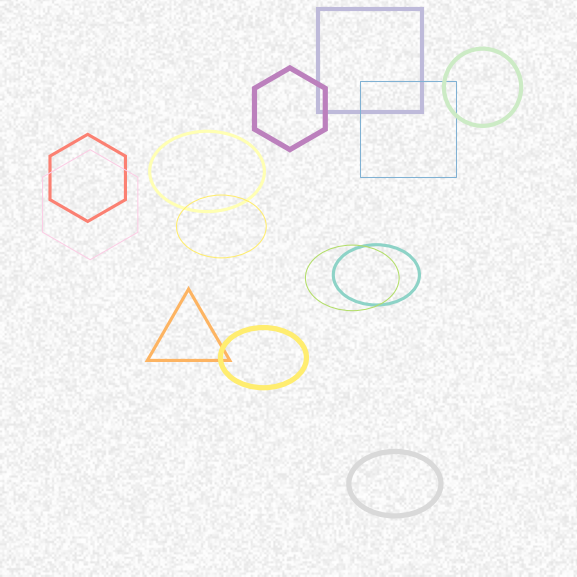[{"shape": "oval", "thickness": 1.5, "radius": 0.37, "center": [0.652, 0.523]}, {"shape": "oval", "thickness": 1.5, "radius": 0.5, "center": [0.359, 0.702]}, {"shape": "square", "thickness": 2, "radius": 0.45, "center": [0.641, 0.894]}, {"shape": "hexagon", "thickness": 1.5, "radius": 0.38, "center": [0.152, 0.691]}, {"shape": "square", "thickness": 0.5, "radius": 0.41, "center": [0.706, 0.775]}, {"shape": "triangle", "thickness": 1.5, "radius": 0.41, "center": [0.327, 0.416]}, {"shape": "oval", "thickness": 0.5, "radius": 0.41, "center": [0.61, 0.518]}, {"shape": "hexagon", "thickness": 0.5, "radius": 0.48, "center": [0.156, 0.645]}, {"shape": "oval", "thickness": 2.5, "radius": 0.4, "center": [0.684, 0.162]}, {"shape": "hexagon", "thickness": 2.5, "radius": 0.35, "center": [0.502, 0.811]}, {"shape": "circle", "thickness": 2, "radius": 0.33, "center": [0.836, 0.848]}, {"shape": "oval", "thickness": 0.5, "radius": 0.39, "center": [0.383, 0.607]}, {"shape": "oval", "thickness": 2.5, "radius": 0.37, "center": [0.456, 0.38]}]